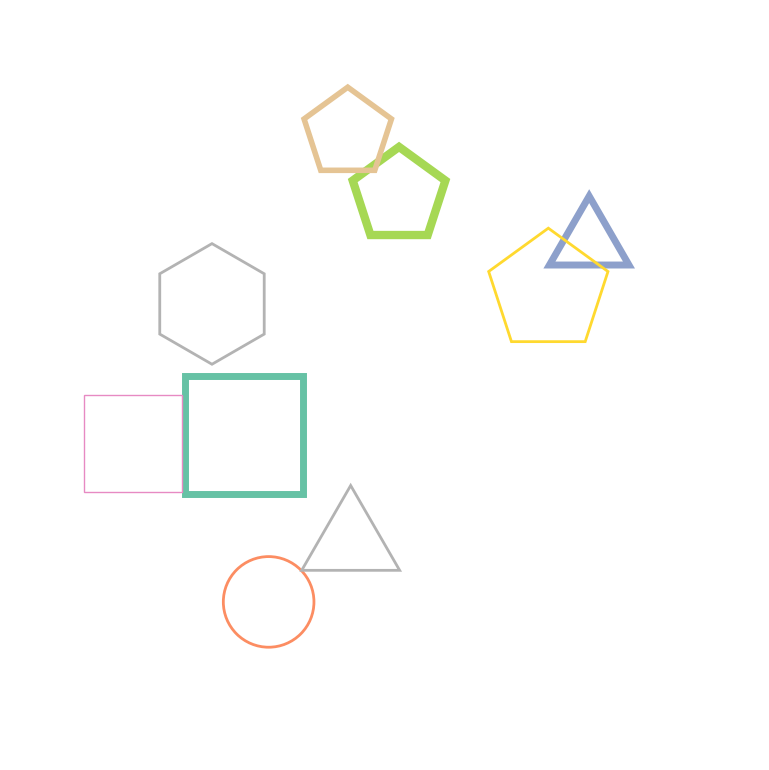[{"shape": "square", "thickness": 2.5, "radius": 0.38, "center": [0.317, 0.435]}, {"shape": "circle", "thickness": 1, "radius": 0.29, "center": [0.349, 0.218]}, {"shape": "triangle", "thickness": 2.5, "radius": 0.3, "center": [0.765, 0.686]}, {"shape": "square", "thickness": 0.5, "radius": 0.32, "center": [0.173, 0.424]}, {"shape": "pentagon", "thickness": 3, "radius": 0.32, "center": [0.518, 0.746]}, {"shape": "pentagon", "thickness": 1, "radius": 0.41, "center": [0.712, 0.622]}, {"shape": "pentagon", "thickness": 2, "radius": 0.3, "center": [0.452, 0.827]}, {"shape": "hexagon", "thickness": 1, "radius": 0.39, "center": [0.275, 0.605]}, {"shape": "triangle", "thickness": 1, "radius": 0.37, "center": [0.455, 0.296]}]